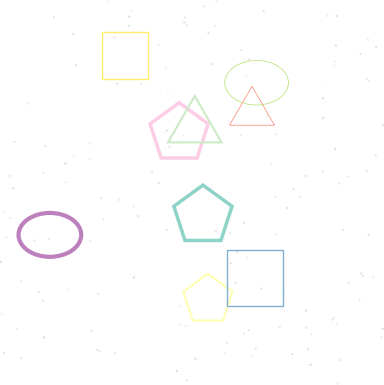[{"shape": "pentagon", "thickness": 2.5, "radius": 0.4, "center": [0.527, 0.44]}, {"shape": "pentagon", "thickness": 1.5, "radius": 0.34, "center": [0.54, 0.222]}, {"shape": "triangle", "thickness": 0.5, "radius": 0.34, "center": [0.655, 0.708]}, {"shape": "square", "thickness": 1, "radius": 0.36, "center": [0.663, 0.278]}, {"shape": "oval", "thickness": 0.5, "radius": 0.41, "center": [0.666, 0.785]}, {"shape": "pentagon", "thickness": 2.5, "radius": 0.4, "center": [0.465, 0.654]}, {"shape": "oval", "thickness": 3, "radius": 0.41, "center": [0.13, 0.39]}, {"shape": "triangle", "thickness": 1.5, "radius": 0.4, "center": [0.506, 0.67]}, {"shape": "square", "thickness": 1, "radius": 0.3, "center": [0.325, 0.856]}]